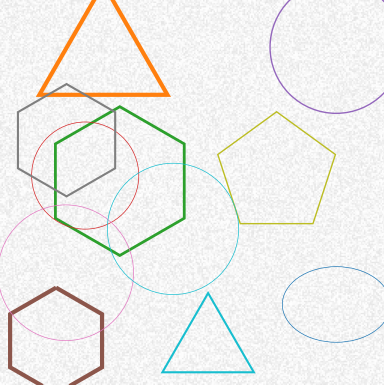[{"shape": "oval", "thickness": 0.5, "radius": 0.7, "center": [0.874, 0.209]}, {"shape": "triangle", "thickness": 3, "radius": 0.96, "center": [0.269, 0.85]}, {"shape": "hexagon", "thickness": 2, "radius": 0.97, "center": [0.311, 0.53]}, {"shape": "circle", "thickness": 0.5, "radius": 0.7, "center": [0.221, 0.544]}, {"shape": "circle", "thickness": 1, "radius": 0.86, "center": [0.873, 0.877]}, {"shape": "hexagon", "thickness": 3, "radius": 0.69, "center": [0.146, 0.115]}, {"shape": "circle", "thickness": 0.5, "radius": 0.88, "center": [0.171, 0.292]}, {"shape": "hexagon", "thickness": 1.5, "radius": 0.73, "center": [0.173, 0.636]}, {"shape": "pentagon", "thickness": 1, "radius": 0.8, "center": [0.718, 0.549]}, {"shape": "triangle", "thickness": 1.5, "radius": 0.69, "center": [0.541, 0.102]}, {"shape": "circle", "thickness": 0.5, "radius": 0.85, "center": [0.449, 0.405]}]